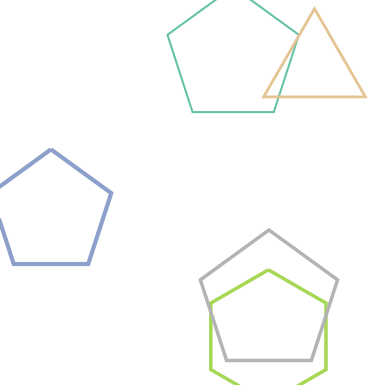[{"shape": "pentagon", "thickness": 1.5, "radius": 0.9, "center": [0.606, 0.854]}, {"shape": "pentagon", "thickness": 3, "radius": 0.82, "center": [0.132, 0.447]}, {"shape": "hexagon", "thickness": 2.5, "radius": 0.86, "center": [0.697, 0.126]}, {"shape": "triangle", "thickness": 2, "radius": 0.76, "center": [0.817, 0.825]}, {"shape": "pentagon", "thickness": 2.5, "radius": 0.94, "center": [0.699, 0.215]}]